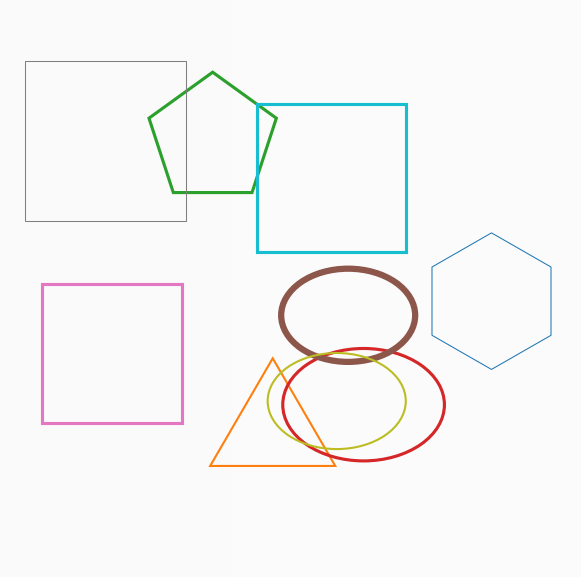[{"shape": "hexagon", "thickness": 0.5, "radius": 0.59, "center": [0.846, 0.478]}, {"shape": "triangle", "thickness": 1, "radius": 0.62, "center": [0.469, 0.254]}, {"shape": "pentagon", "thickness": 1.5, "radius": 0.58, "center": [0.366, 0.759]}, {"shape": "oval", "thickness": 1.5, "radius": 0.7, "center": [0.626, 0.298]}, {"shape": "oval", "thickness": 3, "radius": 0.58, "center": [0.599, 0.453]}, {"shape": "square", "thickness": 1.5, "radius": 0.6, "center": [0.193, 0.387]}, {"shape": "square", "thickness": 0.5, "radius": 0.69, "center": [0.181, 0.755]}, {"shape": "oval", "thickness": 1, "radius": 0.59, "center": [0.579, 0.305]}, {"shape": "square", "thickness": 1.5, "radius": 0.64, "center": [0.57, 0.691]}]